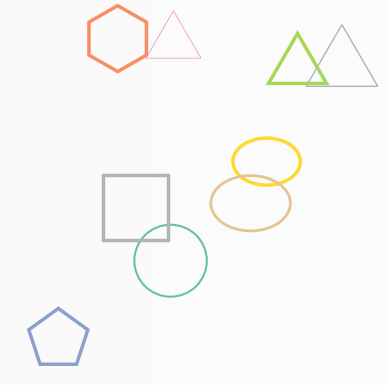[{"shape": "circle", "thickness": 1.5, "radius": 0.47, "center": [0.44, 0.323]}, {"shape": "hexagon", "thickness": 2.5, "radius": 0.43, "center": [0.304, 0.9]}, {"shape": "pentagon", "thickness": 2.5, "radius": 0.4, "center": [0.15, 0.119]}, {"shape": "triangle", "thickness": 0.5, "radius": 0.41, "center": [0.448, 0.89]}, {"shape": "triangle", "thickness": 2.5, "radius": 0.43, "center": [0.768, 0.827]}, {"shape": "oval", "thickness": 2.5, "radius": 0.44, "center": [0.688, 0.58]}, {"shape": "oval", "thickness": 2, "radius": 0.51, "center": [0.647, 0.472]}, {"shape": "square", "thickness": 2.5, "radius": 0.42, "center": [0.349, 0.461]}, {"shape": "triangle", "thickness": 1, "radius": 0.53, "center": [0.882, 0.829]}]